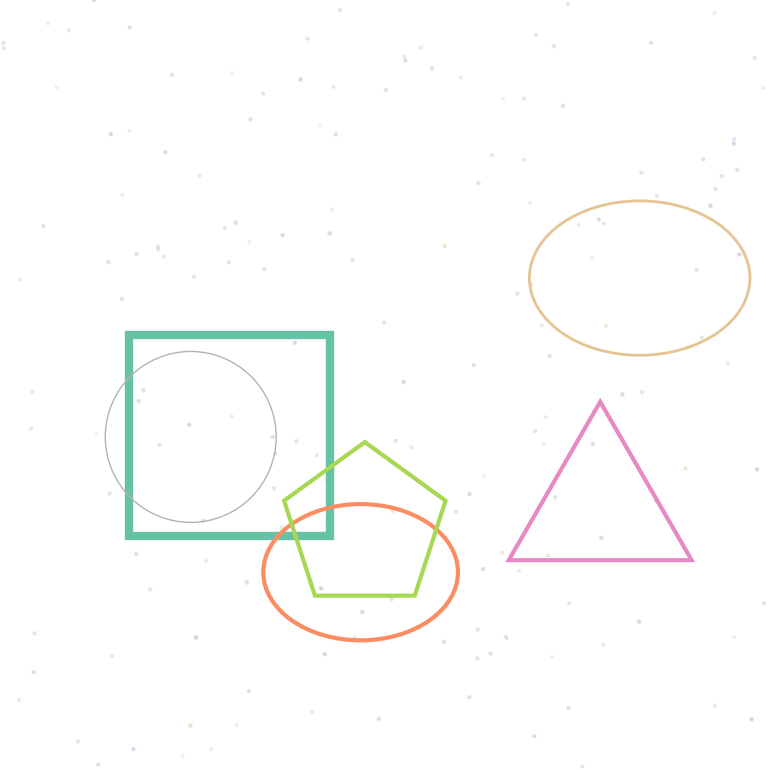[{"shape": "square", "thickness": 3, "radius": 0.65, "center": [0.298, 0.435]}, {"shape": "oval", "thickness": 1.5, "radius": 0.63, "center": [0.468, 0.257]}, {"shape": "triangle", "thickness": 1.5, "radius": 0.69, "center": [0.779, 0.341]}, {"shape": "pentagon", "thickness": 1.5, "radius": 0.55, "center": [0.474, 0.316]}, {"shape": "oval", "thickness": 1, "radius": 0.72, "center": [0.831, 0.639]}, {"shape": "circle", "thickness": 0.5, "radius": 0.55, "center": [0.248, 0.433]}]